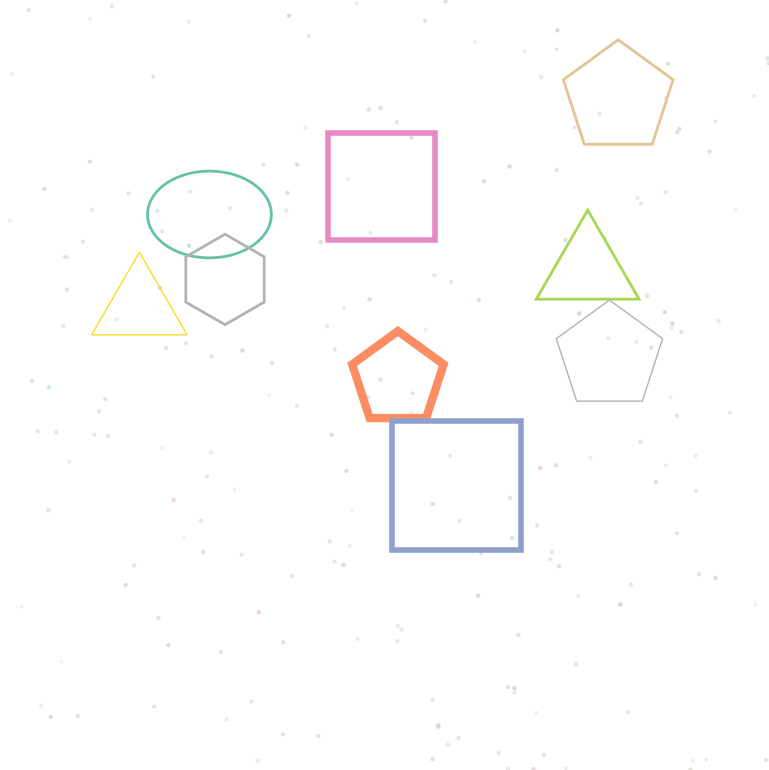[{"shape": "oval", "thickness": 1, "radius": 0.4, "center": [0.272, 0.721]}, {"shape": "pentagon", "thickness": 3, "radius": 0.31, "center": [0.517, 0.508]}, {"shape": "square", "thickness": 2, "radius": 0.42, "center": [0.593, 0.37]}, {"shape": "square", "thickness": 2, "radius": 0.35, "center": [0.496, 0.758]}, {"shape": "triangle", "thickness": 1, "radius": 0.39, "center": [0.763, 0.65]}, {"shape": "triangle", "thickness": 0.5, "radius": 0.36, "center": [0.181, 0.601]}, {"shape": "pentagon", "thickness": 1, "radius": 0.37, "center": [0.803, 0.873]}, {"shape": "hexagon", "thickness": 1, "radius": 0.29, "center": [0.292, 0.637]}, {"shape": "pentagon", "thickness": 0.5, "radius": 0.36, "center": [0.792, 0.538]}]